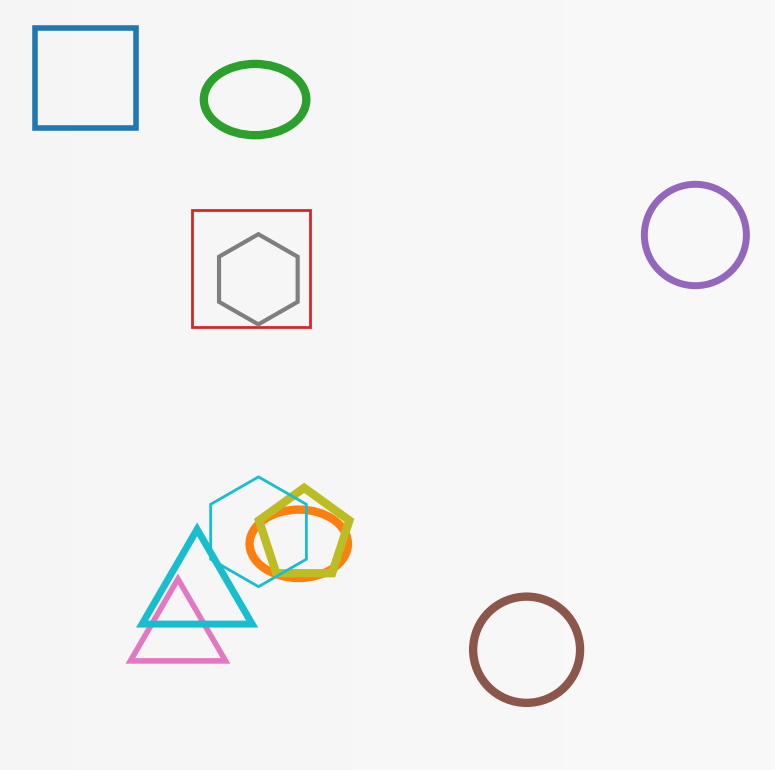[{"shape": "square", "thickness": 2, "radius": 0.32, "center": [0.111, 0.898]}, {"shape": "oval", "thickness": 3, "radius": 0.32, "center": [0.385, 0.294]}, {"shape": "oval", "thickness": 3, "radius": 0.33, "center": [0.329, 0.871]}, {"shape": "square", "thickness": 1, "radius": 0.38, "center": [0.324, 0.651]}, {"shape": "circle", "thickness": 2.5, "radius": 0.33, "center": [0.897, 0.695]}, {"shape": "circle", "thickness": 3, "radius": 0.34, "center": [0.679, 0.156]}, {"shape": "triangle", "thickness": 2, "radius": 0.35, "center": [0.23, 0.177]}, {"shape": "hexagon", "thickness": 1.5, "radius": 0.29, "center": [0.333, 0.637]}, {"shape": "pentagon", "thickness": 3, "radius": 0.31, "center": [0.392, 0.305]}, {"shape": "triangle", "thickness": 2.5, "radius": 0.41, "center": [0.254, 0.231]}, {"shape": "hexagon", "thickness": 1, "radius": 0.36, "center": [0.334, 0.309]}]